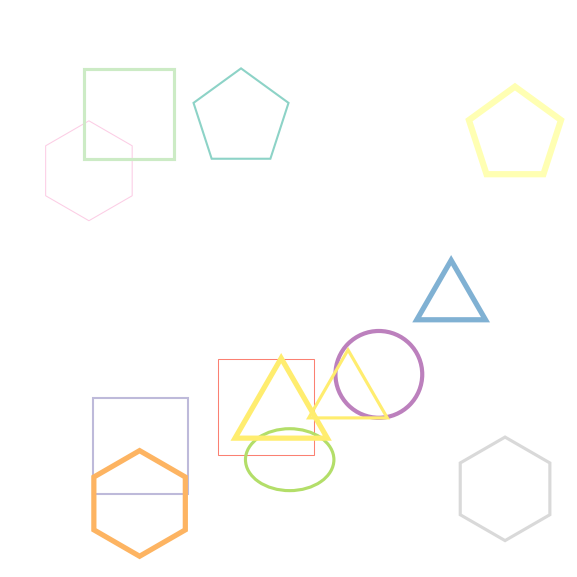[{"shape": "pentagon", "thickness": 1, "radius": 0.43, "center": [0.417, 0.794]}, {"shape": "pentagon", "thickness": 3, "radius": 0.42, "center": [0.892, 0.765]}, {"shape": "square", "thickness": 1, "radius": 0.41, "center": [0.243, 0.227]}, {"shape": "square", "thickness": 0.5, "radius": 0.42, "center": [0.461, 0.294]}, {"shape": "triangle", "thickness": 2.5, "radius": 0.34, "center": [0.781, 0.48]}, {"shape": "hexagon", "thickness": 2.5, "radius": 0.46, "center": [0.242, 0.127]}, {"shape": "oval", "thickness": 1.5, "radius": 0.38, "center": [0.502, 0.203]}, {"shape": "hexagon", "thickness": 0.5, "radius": 0.43, "center": [0.154, 0.703]}, {"shape": "hexagon", "thickness": 1.5, "radius": 0.45, "center": [0.875, 0.153]}, {"shape": "circle", "thickness": 2, "radius": 0.38, "center": [0.656, 0.351]}, {"shape": "square", "thickness": 1.5, "radius": 0.39, "center": [0.223, 0.802]}, {"shape": "triangle", "thickness": 2.5, "radius": 0.46, "center": [0.487, 0.287]}, {"shape": "triangle", "thickness": 1.5, "radius": 0.39, "center": [0.603, 0.315]}]